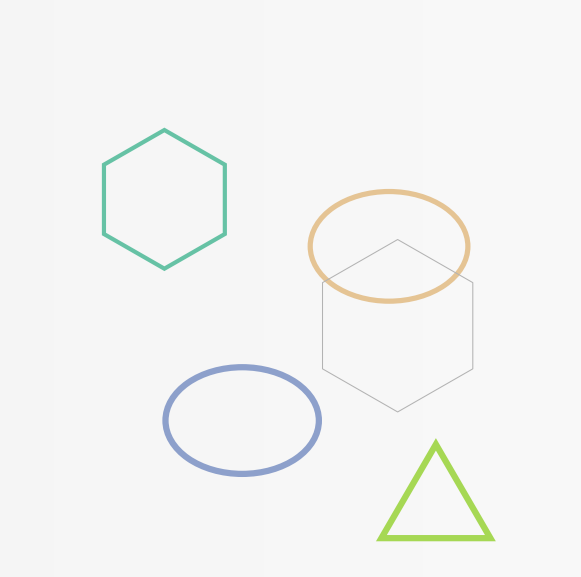[{"shape": "hexagon", "thickness": 2, "radius": 0.6, "center": [0.283, 0.654]}, {"shape": "oval", "thickness": 3, "radius": 0.66, "center": [0.417, 0.271]}, {"shape": "triangle", "thickness": 3, "radius": 0.54, "center": [0.75, 0.121]}, {"shape": "oval", "thickness": 2.5, "radius": 0.68, "center": [0.669, 0.573]}, {"shape": "hexagon", "thickness": 0.5, "radius": 0.75, "center": [0.684, 0.435]}]